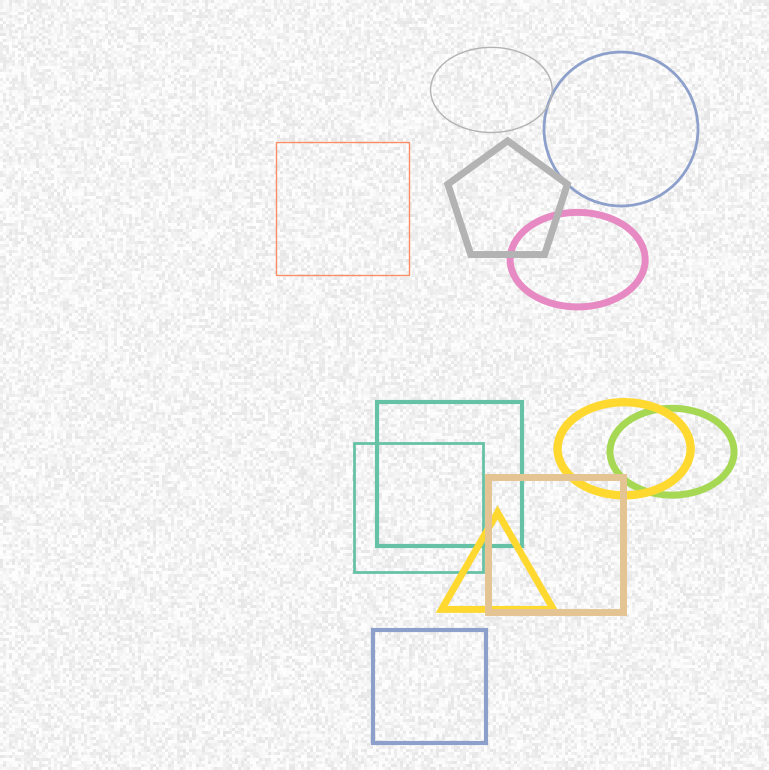[{"shape": "square", "thickness": 1.5, "radius": 0.47, "center": [0.584, 0.384]}, {"shape": "square", "thickness": 1, "radius": 0.42, "center": [0.543, 0.341]}, {"shape": "square", "thickness": 0.5, "radius": 0.43, "center": [0.445, 0.729]}, {"shape": "square", "thickness": 1.5, "radius": 0.37, "center": [0.558, 0.109]}, {"shape": "circle", "thickness": 1, "radius": 0.5, "center": [0.807, 0.832]}, {"shape": "oval", "thickness": 2.5, "radius": 0.44, "center": [0.75, 0.663]}, {"shape": "oval", "thickness": 2.5, "radius": 0.4, "center": [0.873, 0.413]}, {"shape": "triangle", "thickness": 2.5, "radius": 0.42, "center": [0.646, 0.251]}, {"shape": "oval", "thickness": 3, "radius": 0.43, "center": [0.811, 0.417]}, {"shape": "square", "thickness": 2.5, "radius": 0.44, "center": [0.721, 0.293]}, {"shape": "oval", "thickness": 0.5, "radius": 0.39, "center": [0.638, 0.883]}, {"shape": "pentagon", "thickness": 2.5, "radius": 0.41, "center": [0.659, 0.735]}]